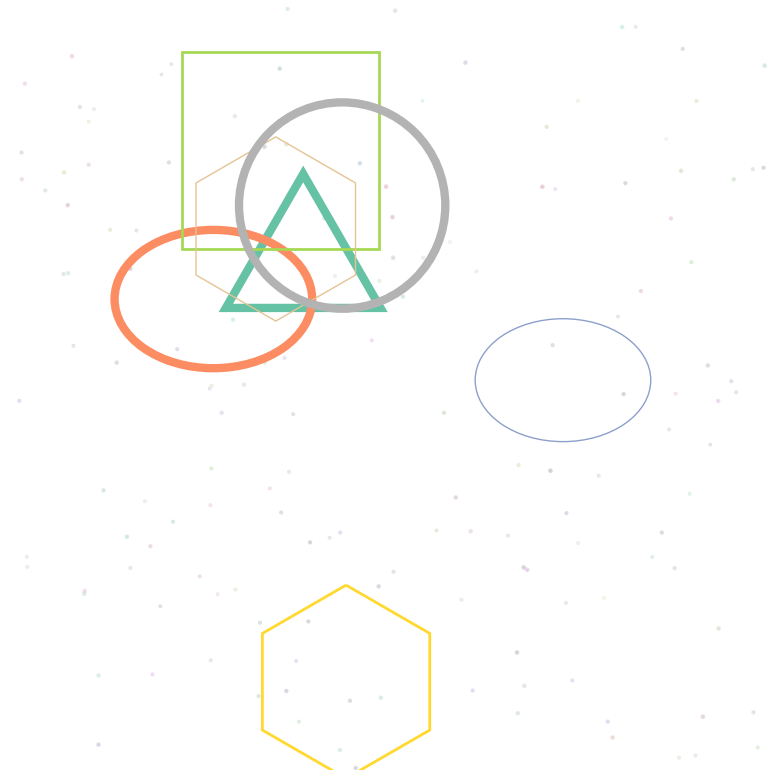[{"shape": "triangle", "thickness": 3, "radius": 0.58, "center": [0.394, 0.658]}, {"shape": "oval", "thickness": 3, "radius": 0.64, "center": [0.277, 0.612]}, {"shape": "oval", "thickness": 0.5, "radius": 0.57, "center": [0.731, 0.506]}, {"shape": "square", "thickness": 1, "radius": 0.64, "center": [0.364, 0.805]}, {"shape": "hexagon", "thickness": 1, "radius": 0.63, "center": [0.449, 0.115]}, {"shape": "hexagon", "thickness": 0.5, "radius": 0.6, "center": [0.358, 0.703]}, {"shape": "circle", "thickness": 3, "radius": 0.67, "center": [0.444, 0.733]}]